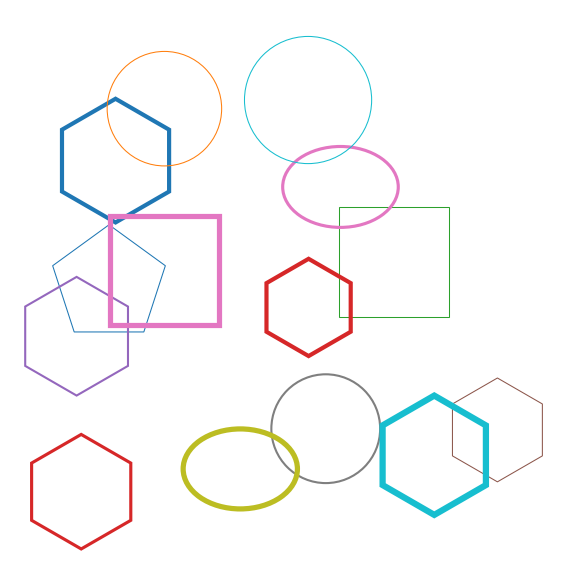[{"shape": "pentagon", "thickness": 0.5, "radius": 0.51, "center": [0.189, 0.507]}, {"shape": "hexagon", "thickness": 2, "radius": 0.54, "center": [0.2, 0.721]}, {"shape": "circle", "thickness": 0.5, "radius": 0.5, "center": [0.285, 0.811]}, {"shape": "square", "thickness": 0.5, "radius": 0.47, "center": [0.682, 0.545]}, {"shape": "hexagon", "thickness": 2, "radius": 0.42, "center": [0.534, 0.467]}, {"shape": "hexagon", "thickness": 1.5, "radius": 0.5, "center": [0.141, 0.148]}, {"shape": "hexagon", "thickness": 1, "radius": 0.51, "center": [0.133, 0.417]}, {"shape": "hexagon", "thickness": 0.5, "radius": 0.45, "center": [0.861, 0.255]}, {"shape": "square", "thickness": 2.5, "radius": 0.47, "center": [0.284, 0.531]}, {"shape": "oval", "thickness": 1.5, "radius": 0.5, "center": [0.59, 0.675]}, {"shape": "circle", "thickness": 1, "radius": 0.47, "center": [0.564, 0.257]}, {"shape": "oval", "thickness": 2.5, "radius": 0.49, "center": [0.416, 0.187]}, {"shape": "circle", "thickness": 0.5, "radius": 0.55, "center": [0.533, 0.826]}, {"shape": "hexagon", "thickness": 3, "radius": 0.52, "center": [0.752, 0.211]}]